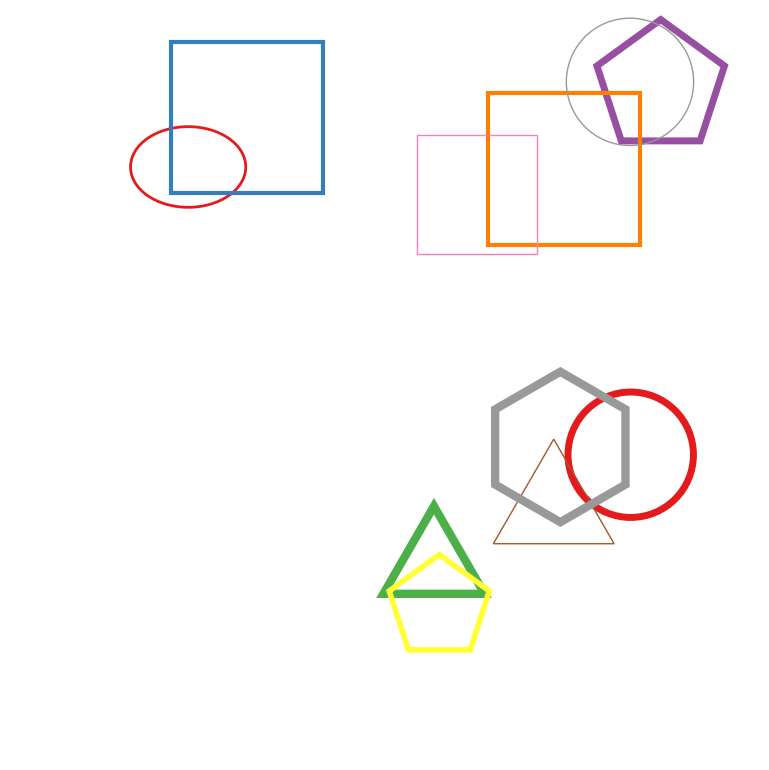[{"shape": "circle", "thickness": 2.5, "radius": 0.41, "center": [0.819, 0.409]}, {"shape": "oval", "thickness": 1, "radius": 0.37, "center": [0.244, 0.783]}, {"shape": "square", "thickness": 1.5, "radius": 0.49, "center": [0.321, 0.847]}, {"shape": "triangle", "thickness": 3, "radius": 0.38, "center": [0.564, 0.267]}, {"shape": "pentagon", "thickness": 2.5, "radius": 0.44, "center": [0.858, 0.887]}, {"shape": "square", "thickness": 1.5, "radius": 0.49, "center": [0.732, 0.781]}, {"shape": "pentagon", "thickness": 2, "radius": 0.34, "center": [0.571, 0.211]}, {"shape": "triangle", "thickness": 0.5, "radius": 0.45, "center": [0.719, 0.339]}, {"shape": "square", "thickness": 0.5, "radius": 0.39, "center": [0.62, 0.747]}, {"shape": "circle", "thickness": 0.5, "radius": 0.41, "center": [0.818, 0.894]}, {"shape": "hexagon", "thickness": 3, "radius": 0.49, "center": [0.728, 0.42]}]